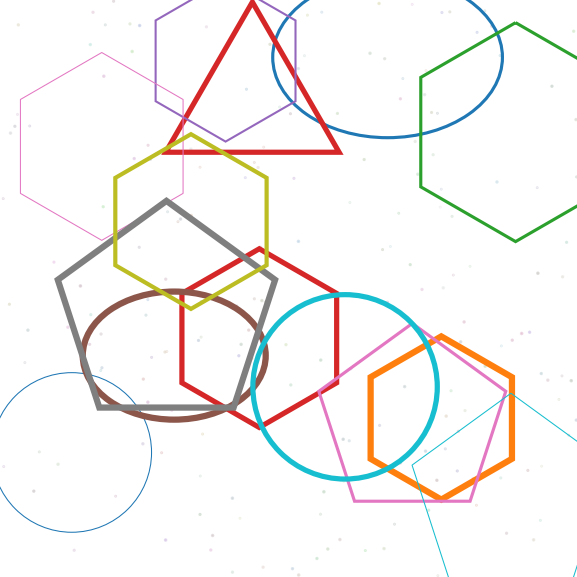[{"shape": "oval", "thickness": 1.5, "radius": 0.99, "center": [0.671, 0.9]}, {"shape": "circle", "thickness": 0.5, "radius": 0.69, "center": [0.124, 0.216]}, {"shape": "hexagon", "thickness": 3, "radius": 0.71, "center": [0.764, 0.275]}, {"shape": "hexagon", "thickness": 1.5, "radius": 0.95, "center": [0.893, 0.77]}, {"shape": "hexagon", "thickness": 2.5, "radius": 0.77, "center": [0.449, 0.414]}, {"shape": "triangle", "thickness": 2.5, "radius": 0.87, "center": [0.437, 0.822]}, {"shape": "hexagon", "thickness": 1, "radius": 0.7, "center": [0.391, 0.894]}, {"shape": "oval", "thickness": 3, "radius": 0.79, "center": [0.302, 0.383]}, {"shape": "hexagon", "thickness": 0.5, "radius": 0.81, "center": [0.176, 0.746]}, {"shape": "pentagon", "thickness": 1.5, "radius": 0.85, "center": [0.714, 0.269]}, {"shape": "pentagon", "thickness": 3, "radius": 0.99, "center": [0.288, 0.453]}, {"shape": "hexagon", "thickness": 2, "radius": 0.76, "center": [0.331, 0.616]}, {"shape": "pentagon", "thickness": 0.5, "radius": 0.9, "center": [0.885, 0.138]}, {"shape": "circle", "thickness": 2.5, "radius": 0.8, "center": [0.598, 0.329]}]